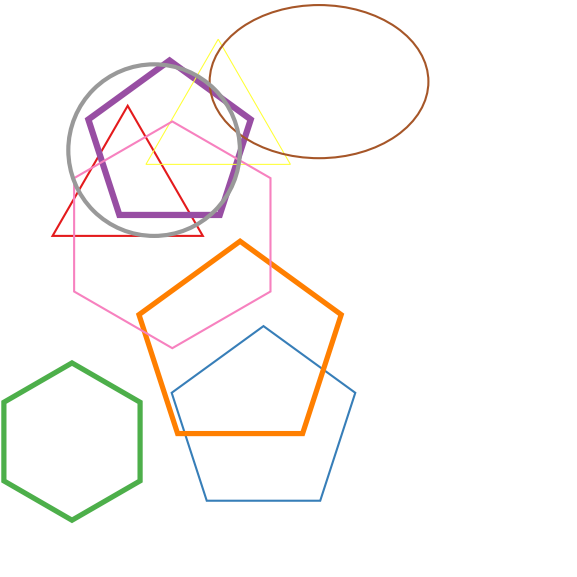[{"shape": "triangle", "thickness": 1, "radius": 0.75, "center": [0.221, 0.666]}, {"shape": "pentagon", "thickness": 1, "radius": 0.84, "center": [0.456, 0.267]}, {"shape": "hexagon", "thickness": 2.5, "radius": 0.68, "center": [0.125, 0.235]}, {"shape": "pentagon", "thickness": 3, "radius": 0.74, "center": [0.294, 0.747]}, {"shape": "pentagon", "thickness": 2.5, "radius": 0.92, "center": [0.416, 0.397]}, {"shape": "triangle", "thickness": 0.5, "radius": 0.72, "center": [0.378, 0.787]}, {"shape": "oval", "thickness": 1, "radius": 0.95, "center": [0.552, 0.858]}, {"shape": "hexagon", "thickness": 1, "radius": 0.98, "center": [0.298, 0.593]}, {"shape": "circle", "thickness": 2, "radius": 0.74, "center": [0.267, 0.739]}]